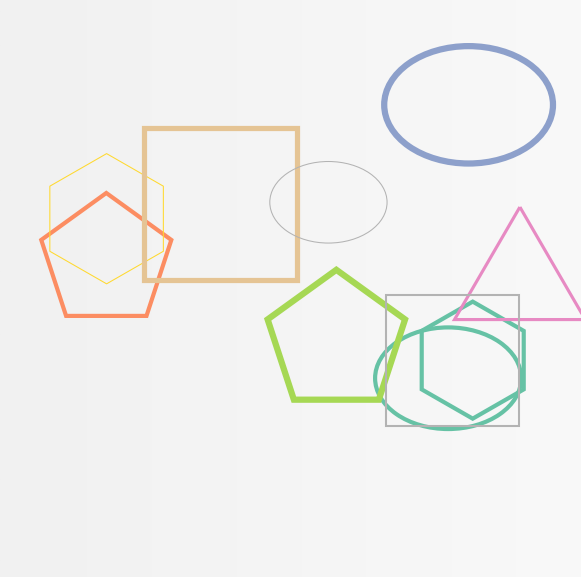[{"shape": "oval", "thickness": 2, "radius": 0.63, "center": [0.771, 0.344]}, {"shape": "hexagon", "thickness": 2, "radius": 0.51, "center": [0.813, 0.376]}, {"shape": "pentagon", "thickness": 2, "radius": 0.59, "center": [0.183, 0.547]}, {"shape": "oval", "thickness": 3, "radius": 0.73, "center": [0.806, 0.818]}, {"shape": "triangle", "thickness": 1.5, "radius": 0.65, "center": [0.894, 0.511]}, {"shape": "pentagon", "thickness": 3, "radius": 0.62, "center": [0.579, 0.408]}, {"shape": "hexagon", "thickness": 0.5, "radius": 0.56, "center": [0.183, 0.62]}, {"shape": "square", "thickness": 2.5, "radius": 0.66, "center": [0.38, 0.645]}, {"shape": "oval", "thickness": 0.5, "radius": 0.5, "center": [0.565, 0.649]}, {"shape": "square", "thickness": 1, "radius": 0.57, "center": [0.779, 0.375]}]